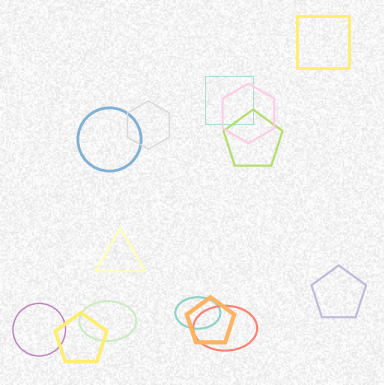[{"shape": "oval", "thickness": 1.5, "radius": 0.29, "center": [0.514, 0.187]}, {"shape": "square", "thickness": 0.5, "radius": 0.31, "center": [0.596, 0.739]}, {"shape": "triangle", "thickness": 1.5, "radius": 0.37, "center": [0.313, 0.333]}, {"shape": "pentagon", "thickness": 1.5, "radius": 0.37, "center": [0.88, 0.236]}, {"shape": "oval", "thickness": 1.5, "radius": 0.42, "center": [0.585, 0.148]}, {"shape": "circle", "thickness": 2, "radius": 0.41, "center": [0.284, 0.638]}, {"shape": "pentagon", "thickness": 3, "radius": 0.32, "center": [0.547, 0.163]}, {"shape": "pentagon", "thickness": 1.5, "radius": 0.4, "center": [0.657, 0.635]}, {"shape": "hexagon", "thickness": 1.5, "radius": 0.39, "center": [0.645, 0.705]}, {"shape": "hexagon", "thickness": 1, "radius": 0.31, "center": [0.385, 0.675]}, {"shape": "circle", "thickness": 1, "radius": 0.34, "center": [0.102, 0.144]}, {"shape": "oval", "thickness": 1.5, "radius": 0.37, "center": [0.28, 0.166]}, {"shape": "square", "thickness": 2, "radius": 0.34, "center": [0.838, 0.89]}, {"shape": "pentagon", "thickness": 2.5, "radius": 0.35, "center": [0.21, 0.118]}]